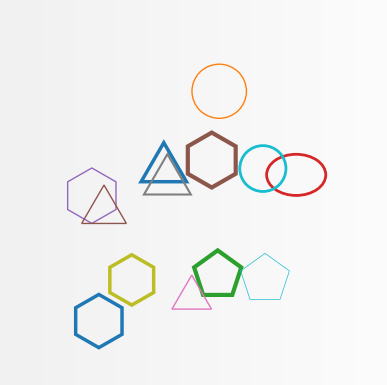[{"shape": "triangle", "thickness": 2.5, "radius": 0.34, "center": [0.423, 0.562]}, {"shape": "hexagon", "thickness": 2.5, "radius": 0.35, "center": [0.255, 0.166]}, {"shape": "circle", "thickness": 1, "radius": 0.35, "center": [0.566, 0.763]}, {"shape": "pentagon", "thickness": 3, "radius": 0.32, "center": [0.562, 0.286]}, {"shape": "oval", "thickness": 2, "radius": 0.38, "center": [0.764, 0.546]}, {"shape": "hexagon", "thickness": 1, "radius": 0.36, "center": [0.237, 0.492]}, {"shape": "triangle", "thickness": 1, "radius": 0.33, "center": [0.268, 0.453]}, {"shape": "hexagon", "thickness": 3, "radius": 0.36, "center": [0.546, 0.584]}, {"shape": "triangle", "thickness": 1, "radius": 0.29, "center": [0.495, 0.227]}, {"shape": "triangle", "thickness": 1.5, "radius": 0.35, "center": [0.432, 0.53]}, {"shape": "hexagon", "thickness": 2.5, "radius": 0.33, "center": [0.34, 0.273]}, {"shape": "circle", "thickness": 2, "radius": 0.3, "center": [0.678, 0.562]}, {"shape": "pentagon", "thickness": 0.5, "radius": 0.33, "center": [0.684, 0.276]}]